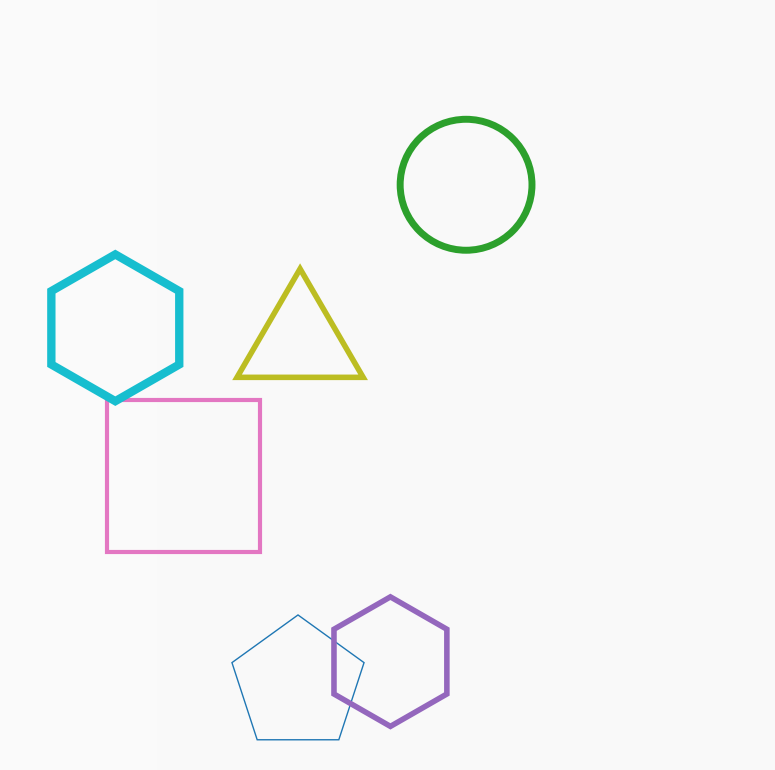[{"shape": "pentagon", "thickness": 0.5, "radius": 0.45, "center": [0.385, 0.112]}, {"shape": "circle", "thickness": 2.5, "radius": 0.43, "center": [0.601, 0.76]}, {"shape": "hexagon", "thickness": 2, "radius": 0.42, "center": [0.504, 0.141]}, {"shape": "square", "thickness": 1.5, "radius": 0.5, "center": [0.237, 0.382]}, {"shape": "triangle", "thickness": 2, "radius": 0.47, "center": [0.387, 0.557]}, {"shape": "hexagon", "thickness": 3, "radius": 0.48, "center": [0.149, 0.574]}]